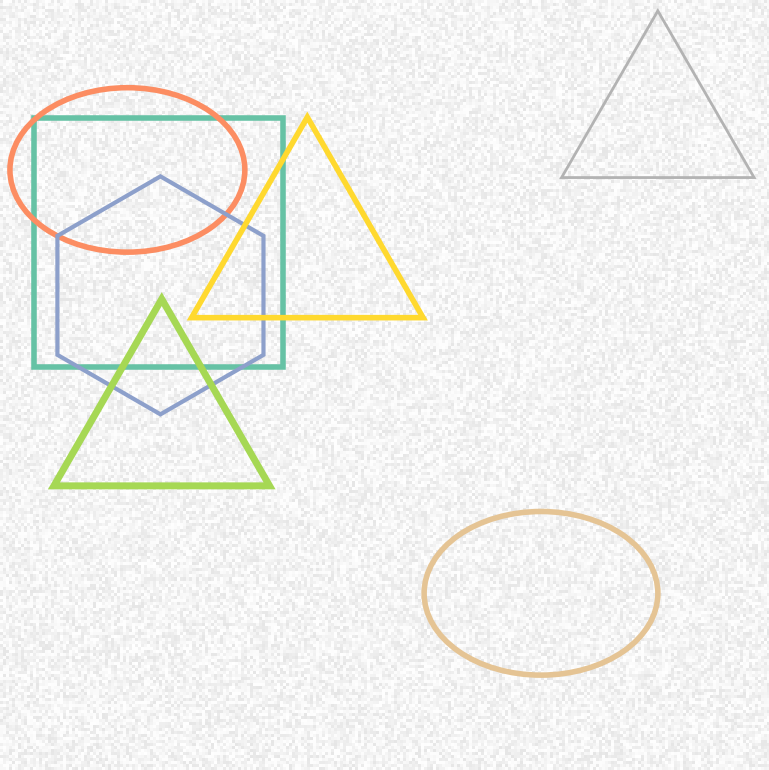[{"shape": "square", "thickness": 2, "radius": 0.81, "center": [0.206, 0.685]}, {"shape": "oval", "thickness": 2, "radius": 0.76, "center": [0.165, 0.779]}, {"shape": "hexagon", "thickness": 1.5, "radius": 0.77, "center": [0.208, 0.616]}, {"shape": "triangle", "thickness": 2.5, "radius": 0.81, "center": [0.21, 0.45]}, {"shape": "triangle", "thickness": 2, "radius": 0.87, "center": [0.399, 0.674]}, {"shape": "oval", "thickness": 2, "radius": 0.76, "center": [0.703, 0.229]}, {"shape": "triangle", "thickness": 1, "radius": 0.72, "center": [0.854, 0.842]}]